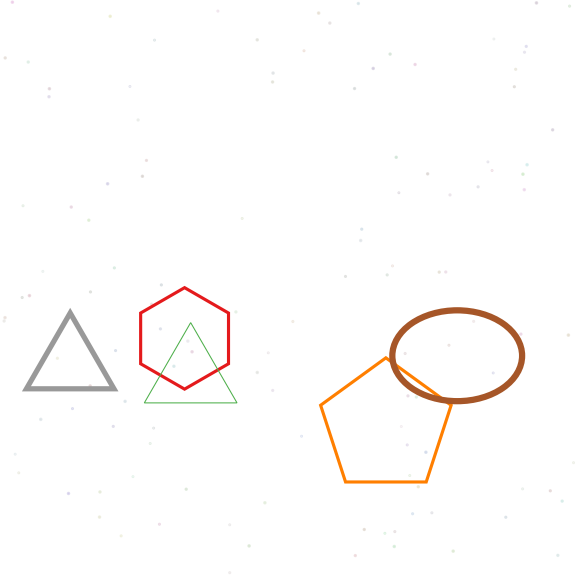[{"shape": "hexagon", "thickness": 1.5, "radius": 0.44, "center": [0.32, 0.413]}, {"shape": "triangle", "thickness": 0.5, "radius": 0.46, "center": [0.33, 0.348]}, {"shape": "pentagon", "thickness": 1.5, "radius": 0.59, "center": [0.668, 0.261]}, {"shape": "oval", "thickness": 3, "radius": 0.56, "center": [0.792, 0.383]}, {"shape": "triangle", "thickness": 2.5, "radius": 0.44, "center": [0.122, 0.37]}]